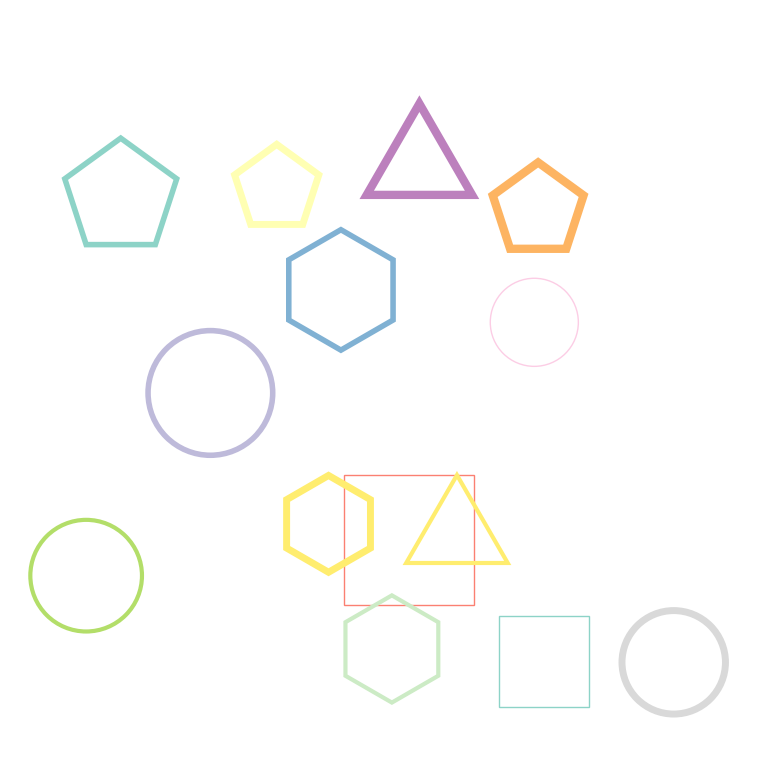[{"shape": "square", "thickness": 0.5, "radius": 0.29, "center": [0.707, 0.141]}, {"shape": "pentagon", "thickness": 2, "radius": 0.38, "center": [0.157, 0.744]}, {"shape": "pentagon", "thickness": 2.5, "radius": 0.29, "center": [0.359, 0.755]}, {"shape": "circle", "thickness": 2, "radius": 0.4, "center": [0.273, 0.49]}, {"shape": "square", "thickness": 0.5, "radius": 0.42, "center": [0.531, 0.298]}, {"shape": "hexagon", "thickness": 2, "radius": 0.39, "center": [0.443, 0.623]}, {"shape": "pentagon", "thickness": 3, "radius": 0.31, "center": [0.699, 0.727]}, {"shape": "circle", "thickness": 1.5, "radius": 0.36, "center": [0.112, 0.252]}, {"shape": "circle", "thickness": 0.5, "radius": 0.29, "center": [0.694, 0.581]}, {"shape": "circle", "thickness": 2.5, "radius": 0.34, "center": [0.875, 0.14]}, {"shape": "triangle", "thickness": 3, "radius": 0.39, "center": [0.545, 0.786]}, {"shape": "hexagon", "thickness": 1.5, "radius": 0.35, "center": [0.509, 0.157]}, {"shape": "triangle", "thickness": 1.5, "radius": 0.38, "center": [0.593, 0.307]}, {"shape": "hexagon", "thickness": 2.5, "radius": 0.31, "center": [0.427, 0.32]}]